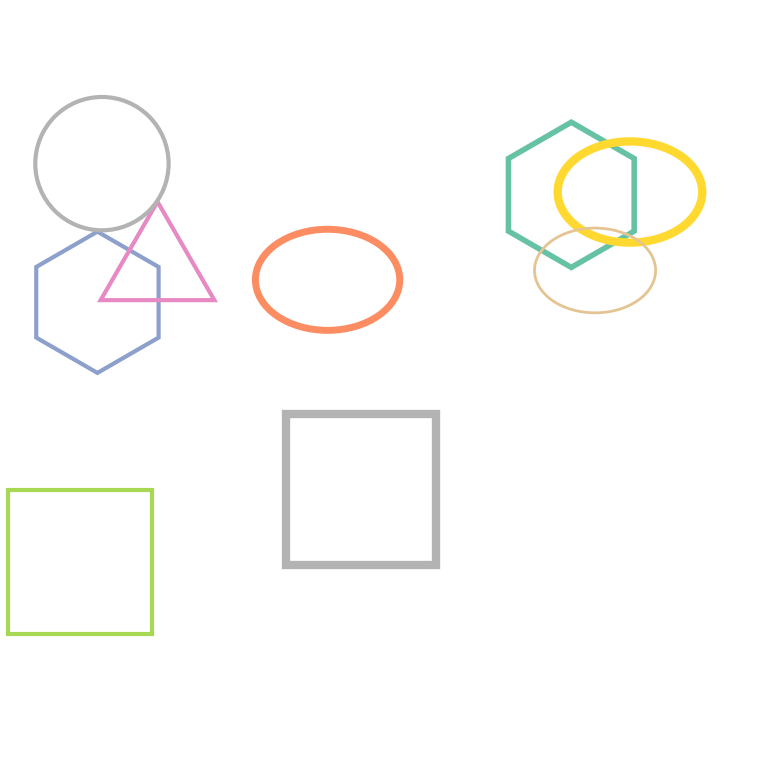[{"shape": "hexagon", "thickness": 2, "radius": 0.47, "center": [0.742, 0.747]}, {"shape": "oval", "thickness": 2.5, "radius": 0.47, "center": [0.425, 0.637]}, {"shape": "hexagon", "thickness": 1.5, "radius": 0.46, "center": [0.127, 0.607]}, {"shape": "triangle", "thickness": 1.5, "radius": 0.43, "center": [0.205, 0.653]}, {"shape": "square", "thickness": 1.5, "radius": 0.47, "center": [0.104, 0.27]}, {"shape": "oval", "thickness": 3, "radius": 0.47, "center": [0.818, 0.751]}, {"shape": "oval", "thickness": 1, "radius": 0.39, "center": [0.773, 0.649]}, {"shape": "square", "thickness": 3, "radius": 0.49, "center": [0.469, 0.364]}, {"shape": "circle", "thickness": 1.5, "radius": 0.43, "center": [0.132, 0.787]}]